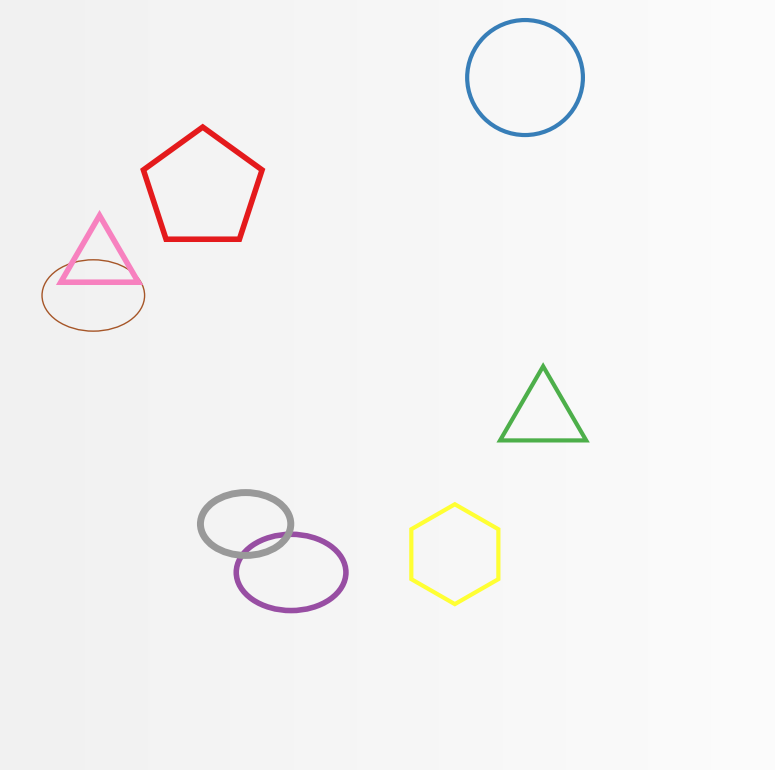[{"shape": "pentagon", "thickness": 2, "radius": 0.4, "center": [0.262, 0.754]}, {"shape": "circle", "thickness": 1.5, "radius": 0.37, "center": [0.677, 0.899]}, {"shape": "triangle", "thickness": 1.5, "radius": 0.32, "center": [0.701, 0.46]}, {"shape": "oval", "thickness": 2, "radius": 0.35, "center": [0.376, 0.257]}, {"shape": "hexagon", "thickness": 1.5, "radius": 0.32, "center": [0.587, 0.28]}, {"shape": "oval", "thickness": 0.5, "radius": 0.33, "center": [0.12, 0.616]}, {"shape": "triangle", "thickness": 2, "radius": 0.29, "center": [0.128, 0.662]}, {"shape": "oval", "thickness": 2.5, "radius": 0.29, "center": [0.317, 0.319]}]